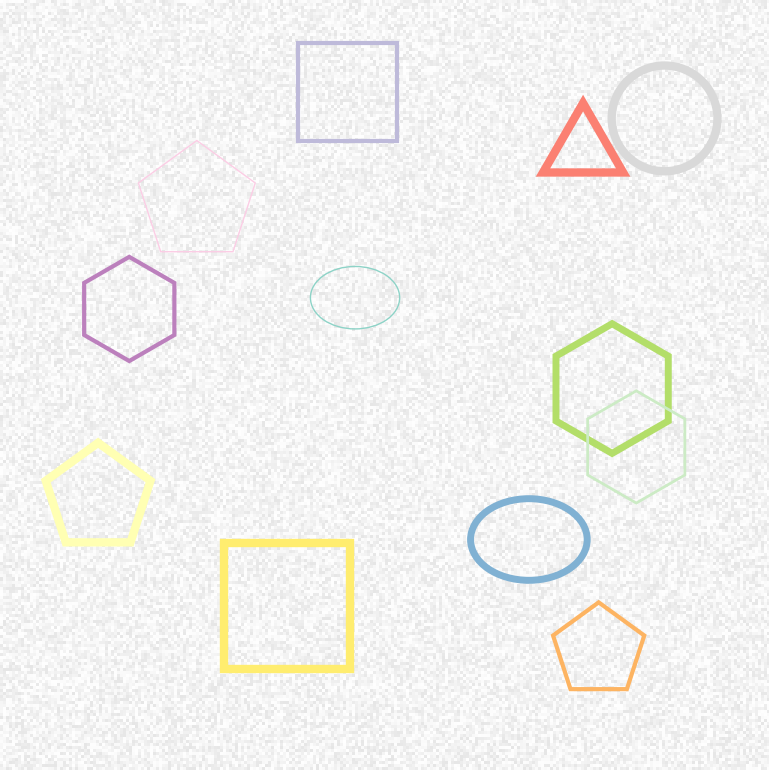[{"shape": "oval", "thickness": 0.5, "radius": 0.29, "center": [0.461, 0.613]}, {"shape": "pentagon", "thickness": 3, "radius": 0.36, "center": [0.127, 0.353]}, {"shape": "square", "thickness": 1.5, "radius": 0.32, "center": [0.452, 0.881]}, {"shape": "triangle", "thickness": 3, "radius": 0.3, "center": [0.757, 0.806]}, {"shape": "oval", "thickness": 2.5, "radius": 0.38, "center": [0.687, 0.299]}, {"shape": "pentagon", "thickness": 1.5, "radius": 0.31, "center": [0.777, 0.155]}, {"shape": "hexagon", "thickness": 2.5, "radius": 0.42, "center": [0.795, 0.495]}, {"shape": "pentagon", "thickness": 0.5, "radius": 0.4, "center": [0.256, 0.738]}, {"shape": "circle", "thickness": 3, "radius": 0.34, "center": [0.863, 0.846]}, {"shape": "hexagon", "thickness": 1.5, "radius": 0.34, "center": [0.168, 0.599]}, {"shape": "hexagon", "thickness": 1, "radius": 0.36, "center": [0.826, 0.42]}, {"shape": "square", "thickness": 3, "radius": 0.41, "center": [0.373, 0.213]}]